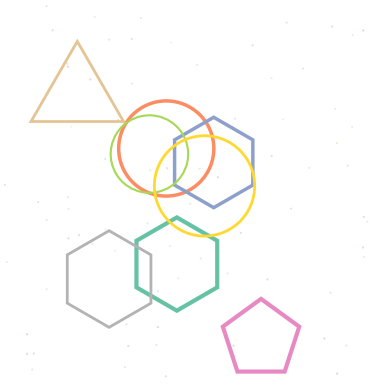[{"shape": "hexagon", "thickness": 3, "radius": 0.61, "center": [0.459, 0.314]}, {"shape": "circle", "thickness": 2.5, "radius": 0.62, "center": [0.432, 0.614]}, {"shape": "hexagon", "thickness": 2.5, "radius": 0.59, "center": [0.555, 0.578]}, {"shape": "pentagon", "thickness": 3, "radius": 0.52, "center": [0.678, 0.119]}, {"shape": "circle", "thickness": 1.5, "radius": 0.5, "center": [0.388, 0.6]}, {"shape": "circle", "thickness": 2, "radius": 0.65, "center": [0.531, 0.517]}, {"shape": "triangle", "thickness": 2, "radius": 0.69, "center": [0.201, 0.754]}, {"shape": "hexagon", "thickness": 2, "radius": 0.63, "center": [0.283, 0.275]}]